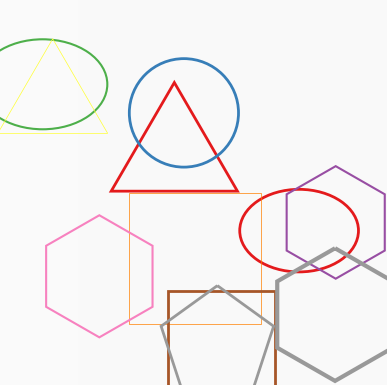[{"shape": "triangle", "thickness": 2, "radius": 0.94, "center": [0.45, 0.598]}, {"shape": "oval", "thickness": 2, "radius": 0.77, "center": [0.772, 0.401]}, {"shape": "circle", "thickness": 2, "radius": 0.7, "center": [0.475, 0.707]}, {"shape": "oval", "thickness": 1.5, "radius": 0.83, "center": [0.11, 0.781]}, {"shape": "hexagon", "thickness": 1.5, "radius": 0.73, "center": [0.866, 0.422]}, {"shape": "square", "thickness": 0.5, "radius": 0.85, "center": [0.503, 0.329]}, {"shape": "triangle", "thickness": 0.5, "radius": 0.82, "center": [0.136, 0.735]}, {"shape": "square", "thickness": 2, "radius": 0.69, "center": [0.571, 0.105]}, {"shape": "hexagon", "thickness": 1.5, "radius": 0.79, "center": [0.256, 0.282]}, {"shape": "hexagon", "thickness": 3, "radius": 0.86, "center": [0.865, 0.183]}, {"shape": "pentagon", "thickness": 2, "radius": 0.76, "center": [0.561, 0.105]}]